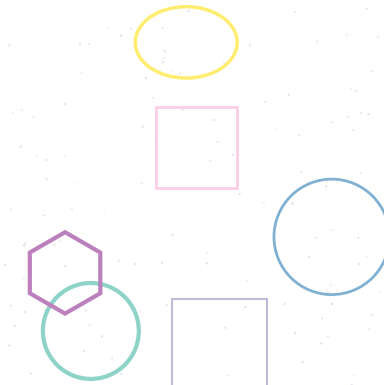[{"shape": "circle", "thickness": 3, "radius": 0.62, "center": [0.236, 0.14]}, {"shape": "square", "thickness": 1.5, "radius": 0.62, "center": [0.571, 0.101]}, {"shape": "circle", "thickness": 2, "radius": 0.75, "center": [0.862, 0.385]}, {"shape": "square", "thickness": 2, "radius": 0.53, "center": [0.512, 0.616]}, {"shape": "hexagon", "thickness": 3, "radius": 0.53, "center": [0.169, 0.291]}, {"shape": "oval", "thickness": 2.5, "radius": 0.66, "center": [0.484, 0.89]}]